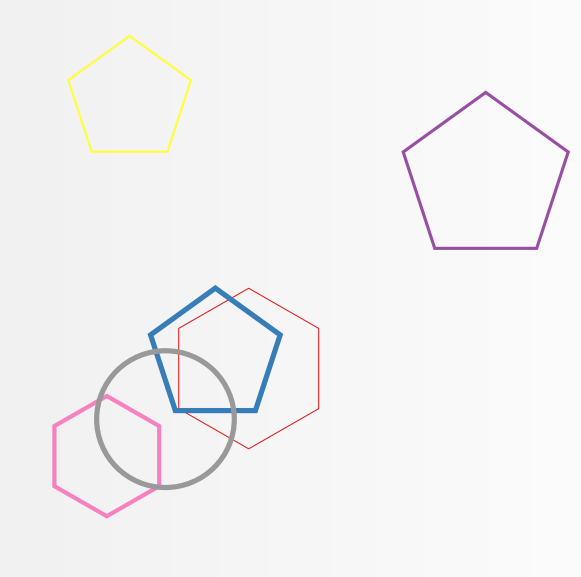[{"shape": "hexagon", "thickness": 0.5, "radius": 0.7, "center": [0.428, 0.361]}, {"shape": "pentagon", "thickness": 2.5, "radius": 0.59, "center": [0.371, 0.383]}, {"shape": "pentagon", "thickness": 1.5, "radius": 0.75, "center": [0.836, 0.69]}, {"shape": "pentagon", "thickness": 1, "radius": 0.55, "center": [0.223, 0.826]}, {"shape": "hexagon", "thickness": 2, "radius": 0.52, "center": [0.184, 0.209]}, {"shape": "circle", "thickness": 2.5, "radius": 0.59, "center": [0.285, 0.273]}]